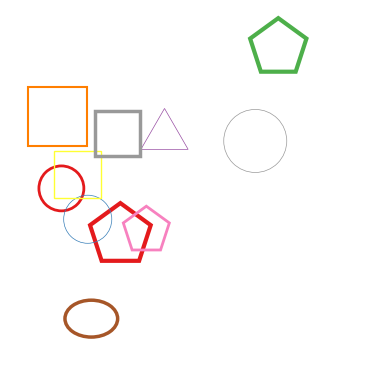[{"shape": "circle", "thickness": 2, "radius": 0.29, "center": [0.159, 0.511]}, {"shape": "pentagon", "thickness": 3, "radius": 0.41, "center": [0.313, 0.39]}, {"shape": "circle", "thickness": 0.5, "radius": 0.31, "center": [0.228, 0.431]}, {"shape": "pentagon", "thickness": 3, "radius": 0.38, "center": [0.723, 0.876]}, {"shape": "triangle", "thickness": 0.5, "radius": 0.35, "center": [0.427, 0.647]}, {"shape": "square", "thickness": 1.5, "radius": 0.38, "center": [0.149, 0.697]}, {"shape": "square", "thickness": 1, "radius": 0.3, "center": [0.201, 0.547]}, {"shape": "oval", "thickness": 2.5, "radius": 0.34, "center": [0.237, 0.172]}, {"shape": "pentagon", "thickness": 2, "radius": 0.31, "center": [0.38, 0.402]}, {"shape": "circle", "thickness": 0.5, "radius": 0.41, "center": [0.663, 0.634]}, {"shape": "square", "thickness": 2.5, "radius": 0.29, "center": [0.306, 0.653]}]